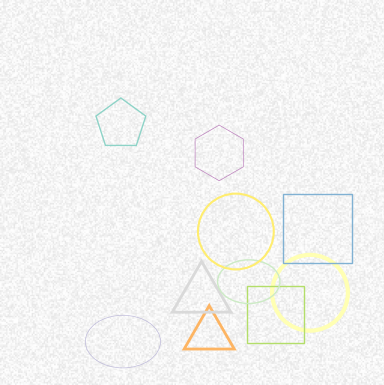[{"shape": "pentagon", "thickness": 1, "radius": 0.34, "center": [0.314, 0.677]}, {"shape": "circle", "thickness": 3, "radius": 0.49, "center": [0.805, 0.24]}, {"shape": "oval", "thickness": 0.5, "radius": 0.49, "center": [0.319, 0.113]}, {"shape": "square", "thickness": 1, "radius": 0.45, "center": [0.824, 0.406]}, {"shape": "triangle", "thickness": 2, "radius": 0.38, "center": [0.543, 0.131]}, {"shape": "square", "thickness": 1, "radius": 0.37, "center": [0.715, 0.182]}, {"shape": "triangle", "thickness": 2, "radius": 0.44, "center": [0.524, 0.233]}, {"shape": "hexagon", "thickness": 0.5, "radius": 0.36, "center": [0.569, 0.603]}, {"shape": "oval", "thickness": 1, "radius": 0.41, "center": [0.646, 0.268]}, {"shape": "circle", "thickness": 1.5, "radius": 0.49, "center": [0.613, 0.399]}]